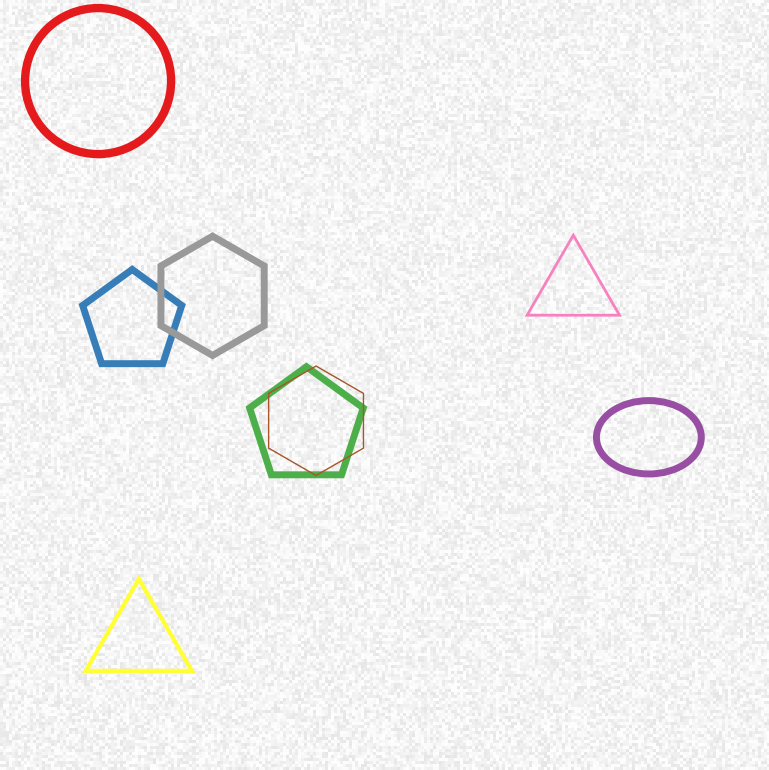[{"shape": "circle", "thickness": 3, "radius": 0.47, "center": [0.127, 0.895]}, {"shape": "pentagon", "thickness": 2.5, "radius": 0.34, "center": [0.172, 0.582]}, {"shape": "pentagon", "thickness": 2.5, "radius": 0.39, "center": [0.398, 0.446]}, {"shape": "oval", "thickness": 2.5, "radius": 0.34, "center": [0.843, 0.432]}, {"shape": "triangle", "thickness": 1.5, "radius": 0.4, "center": [0.18, 0.169]}, {"shape": "hexagon", "thickness": 0.5, "radius": 0.36, "center": [0.41, 0.454]}, {"shape": "triangle", "thickness": 1, "radius": 0.35, "center": [0.745, 0.625]}, {"shape": "hexagon", "thickness": 2.5, "radius": 0.39, "center": [0.276, 0.616]}]